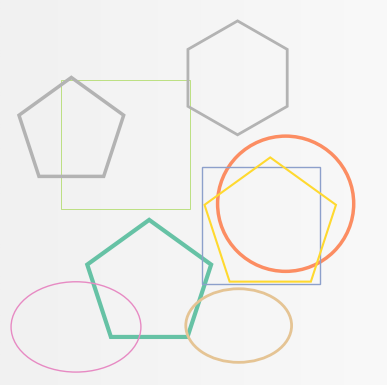[{"shape": "pentagon", "thickness": 3, "radius": 0.84, "center": [0.385, 0.261]}, {"shape": "circle", "thickness": 2.5, "radius": 0.88, "center": [0.737, 0.471]}, {"shape": "square", "thickness": 1, "radius": 0.76, "center": [0.672, 0.414]}, {"shape": "oval", "thickness": 1, "radius": 0.84, "center": [0.196, 0.151]}, {"shape": "square", "thickness": 0.5, "radius": 0.83, "center": [0.324, 0.624]}, {"shape": "pentagon", "thickness": 1.5, "radius": 0.89, "center": [0.697, 0.413]}, {"shape": "oval", "thickness": 2, "radius": 0.68, "center": [0.616, 0.154]}, {"shape": "pentagon", "thickness": 2.5, "radius": 0.71, "center": [0.184, 0.657]}, {"shape": "hexagon", "thickness": 2, "radius": 0.74, "center": [0.613, 0.798]}]